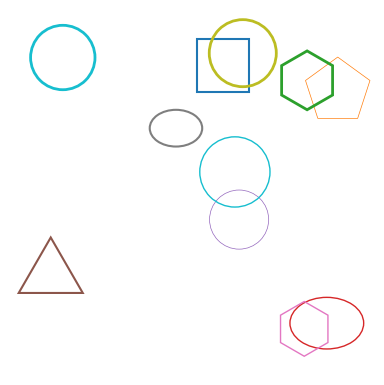[{"shape": "square", "thickness": 1.5, "radius": 0.34, "center": [0.58, 0.83]}, {"shape": "pentagon", "thickness": 0.5, "radius": 0.44, "center": [0.877, 0.764]}, {"shape": "hexagon", "thickness": 2, "radius": 0.38, "center": [0.798, 0.791]}, {"shape": "oval", "thickness": 1, "radius": 0.48, "center": [0.849, 0.161]}, {"shape": "circle", "thickness": 0.5, "radius": 0.38, "center": [0.621, 0.43]}, {"shape": "triangle", "thickness": 1.5, "radius": 0.48, "center": [0.132, 0.287]}, {"shape": "hexagon", "thickness": 1, "radius": 0.36, "center": [0.79, 0.146]}, {"shape": "oval", "thickness": 1.5, "radius": 0.34, "center": [0.457, 0.667]}, {"shape": "circle", "thickness": 2, "radius": 0.44, "center": [0.631, 0.862]}, {"shape": "circle", "thickness": 2, "radius": 0.42, "center": [0.163, 0.851]}, {"shape": "circle", "thickness": 1, "radius": 0.46, "center": [0.61, 0.553]}]